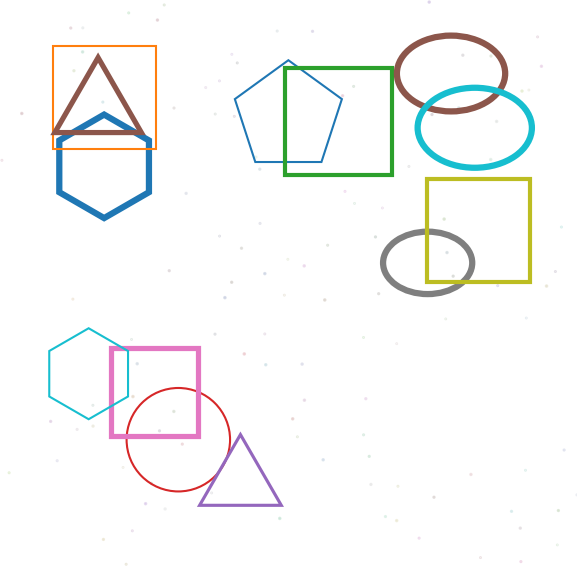[{"shape": "pentagon", "thickness": 1, "radius": 0.49, "center": [0.499, 0.797]}, {"shape": "hexagon", "thickness": 3, "radius": 0.45, "center": [0.18, 0.711]}, {"shape": "square", "thickness": 1, "radius": 0.45, "center": [0.182, 0.83]}, {"shape": "square", "thickness": 2, "radius": 0.46, "center": [0.586, 0.789]}, {"shape": "circle", "thickness": 1, "radius": 0.45, "center": [0.309, 0.238]}, {"shape": "triangle", "thickness": 1.5, "radius": 0.41, "center": [0.416, 0.165]}, {"shape": "oval", "thickness": 3, "radius": 0.47, "center": [0.781, 0.872]}, {"shape": "triangle", "thickness": 2.5, "radius": 0.43, "center": [0.17, 0.813]}, {"shape": "square", "thickness": 2.5, "radius": 0.38, "center": [0.267, 0.32]}, {"shape": "oval", "thickness": 3, "radius": 0.39, "center": [0.741, 0.544]}, {"shape": "square", "thickness": 2, "radius": 0.44, "center": [0.829, 0.599]}, {"shape": "oval", "thickness": 3, "radius": 0.49, "center": [0.822, 0.778]}, {"shape": "hexagon", "thickness": 1, "radius": 0.39, "center": [0.154, 0.352]}]